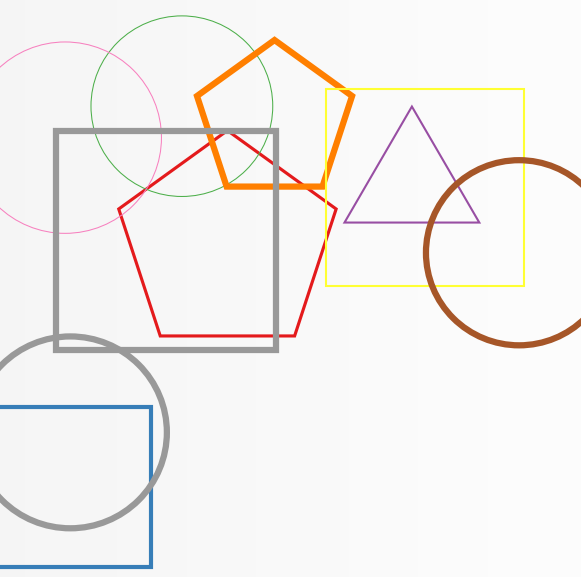[{"shape": "pentagon", "thickness": 1.5, "radius": 0.98, "center": [0.391, 0.576]}, {"shape": "square", "thickness": 2, "radius": 0.69, "center": [0.121, 0.156]}, {"shape": "circle", "thickness": 0.5, "radius": 0.78, "center": [0.313, 0.815]}, {"shape": "triangle", "thickness": 1, "radius": 0.67, "center": [0.709, 0.681]}, {"shape": "pentagon", "thickness": 3, "radius": 0.7, "center": [0.472, 0.79]}, {"shape": "square", "thickness": 1, "radius": 0.85, "center": [0.731, 0.674]}, {"shape": "circle", "thickness": 3, "radius": 0.8, "center": [0.893, 0.561]}, {"shape": "circle", "thickness": 0.5, "radius": 0.83, "center": [0.112, 0.761]}, {"shape": "circle", "thickness": 3, "radius": 0.83, "center": [0.121, 0.25]}, {"shape": "square", "thickness": 3, "radius": 0.95, "center": [0.286, 0.582]}]